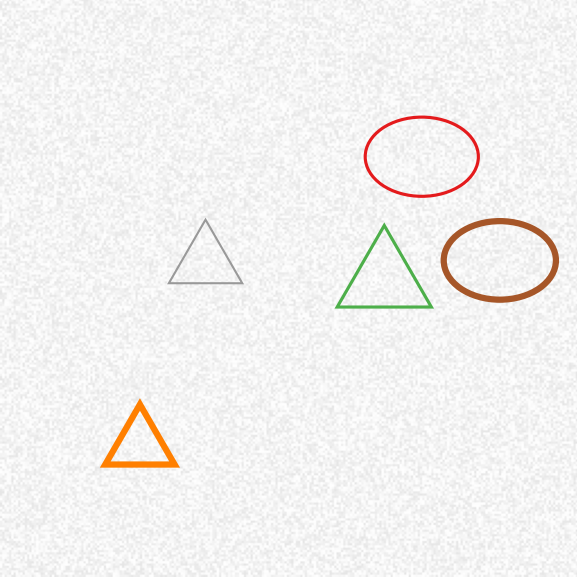[{"shape": "oval", "thickness": 1.5, "radius": 0.49, "center": [0.73, 0.728]}, {"shape": "triangle", "thickness": 1.5, "radius": 0.47, "center": [0.665, 0.515]}, {"shape": "triangle", "thickness": 3, "radius": 0.35, "center": [0.242, 0.229]}, {"shape": "oval", "thickness": 3, "radius": 0.49, "center": [0.866, 0.548]}, {"shape": "triangle", "thickness": 1, "radius": 0.37, "center": [0.356, 0.545]}]